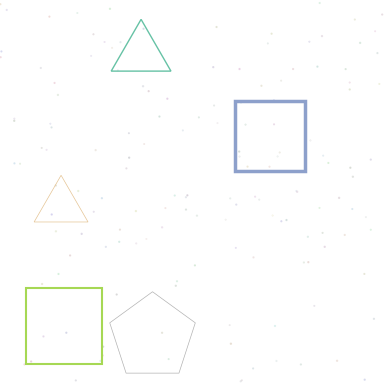[{"shape": "triangle", "thickness": 1, "radius": 0.45, "center": [0.366, 0.86]}, {"shape": "square", "thickness": 2.5, "radius": 0.45, "center": [0.701, 0.646]}, {"shape": "square", "thickness": 1.5, "radius": 0.49, "center": [0.167, 0.153]}, {"shape": "triangle", "thickness": 0.5, "radius": 0.4, "center": [0.159, 0.464]}, {"shape": "pentagon", "thickness": 0.5, "radius": 0.58, "center": [0.396, 0.125]}]